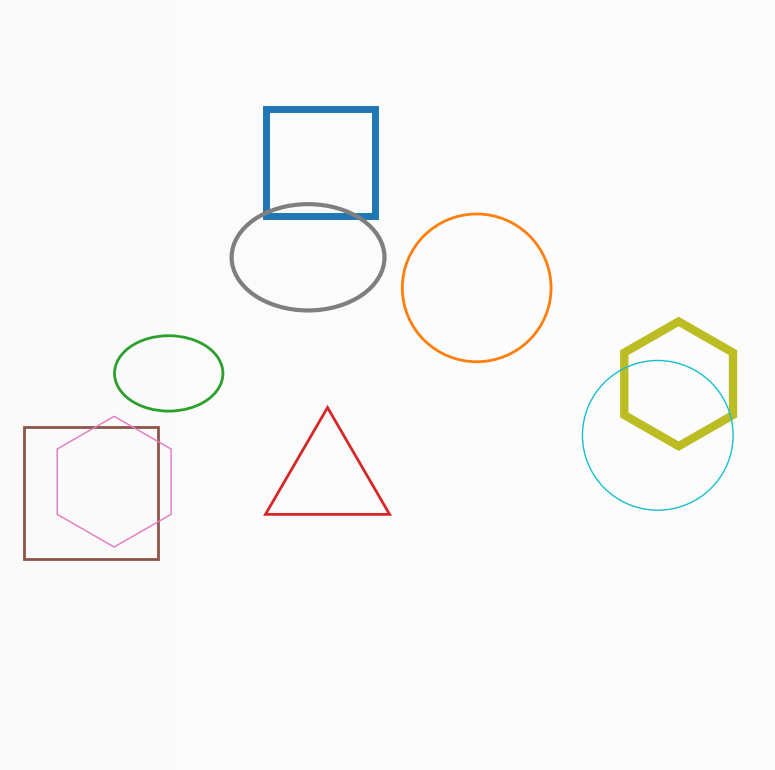[{"shape": "square", "thickness": 2.5, "radius": 0.35, "center": [0.413, 0.789]}, {"shape": "circle", "thickness": 1, "radius": 0.48, "center": [0.615, 0.626]}, {"shape": "oval", "thickness": 1, "radius": 0.35, "center": [0.218, 0.515]}, {"shape": "triangle", "thickness": 1, "radius": 0.46, "center": [0.423, 0.378]}, {"shape": "square", "thickness": 1, "radius": 0.43, "center": [0.117, 0.36]}, {"shape": "hexagon", "thickness": 0.5, "radius": 0.42, "center": [0.147, 0.374]}, {"shape": "oval", "thickness": 1.5, "radius": 0.49, "center": [0.397, 0.666]}, {"shape": "hexagon", "thickness": 3, "radius": 0.4, "center": [0.876, 0.502]}, {"shape": "circle", "thickness": 0.5, "radius": 0.49, "center": [0.849, 0.435]}]